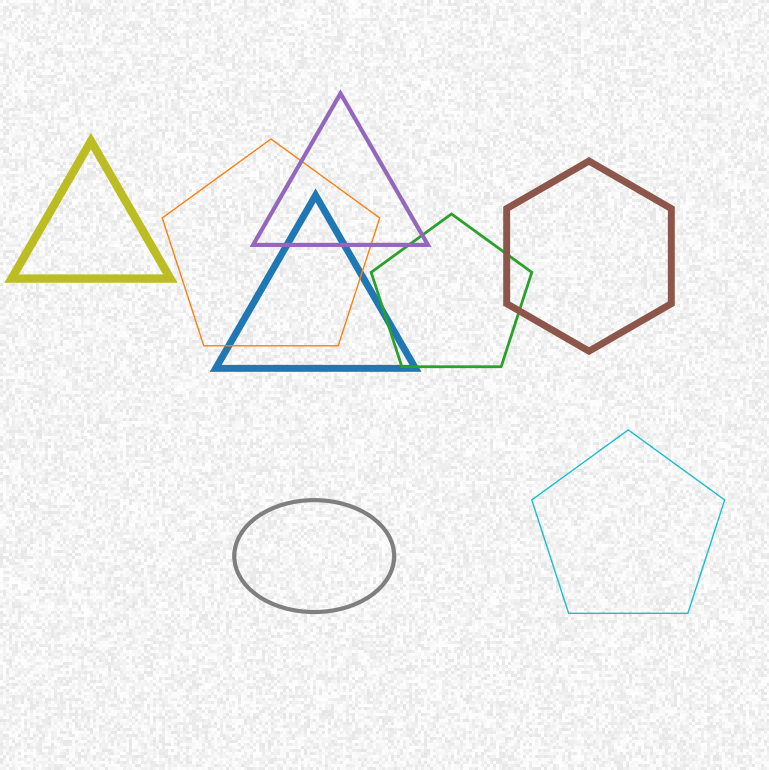[{"shape": "triangle", "thickness": 2.5, "radius": 0.75, "center": [0.41, 0.597]}, {"shape": "pentagon", "thickness": 0.5, "radius": 0.74, "center": [0.352, 0.671]}, {"shape": "pentagon", "thickness": 1, "radius": 0.55, "center": [0.586, 0.612]}, {"shape": "triangle", "thickness": 1.5, "radius": 0.66, "center": [0.442, 0.748]}, {"shape": "hexagon", "thickness": 2.5, "radius": 0.62, "center": [0.765, 0.667]}, {"shape": "oval", "thickness": 1.5, "radius": 0.52, "center": [0.408, 0.278]}, {"shape": "triangle", "thickness": 3, "radius": 0.6, "center": [0.118, 0.698]}, {"shape": "pentagon", "thickness": 0.5, "radius": 0.66, "center": [0.816, 0.31]}]